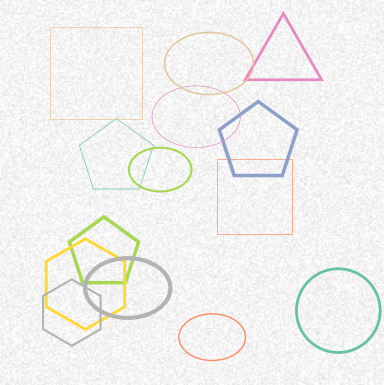[{"shape": "circle", "thickness": 2, "radius": 0.54, "center": [0.879, 0.193]}, {"shape": "pentagon", "thickness": 0.5, "radius": 0.51, "center": [0.302, 0.591]}, {"shape": "oval", "thickness": 1, "radius": 0.43, "center": [0.551, 0.124]}, {"shape": "square", "thickness": 0.5, "radius": 0.49, "center": [0.662, 0.489]}, {"shape": "pentagon", "thickness": 2.5, "radius": 0.53, "center": [0.671, 0.63]}, {"shape": "triangle", "thickness": 2, "radius": 0.57, "center": [0.736, 0.85]}, {"shape": "oval", "thickness": 0.5, "radius": 0.57, "center": [0.51, 0.697]}, {"shape": "oval", "thickness": 1.5, "radius": 0.41, "center": [0.416, 0.56]}, {"shape": "pentagon", "thickness": 2.5, "radius": 0.47, "center": [0.27, 0.342]}, {"shape": "hexagon", "thickness": 2, "radius": 0.59, "center": [0.222, 0.262]}, {"shape": "oval", "thickness": 1, "radius": 0.58, "center": [0.543, 0.835]}, {"shape": "square", "thickness": 0.5, "radius": 0.6, "center": [0.248, 0.811]}, {"shape": "hexagon", "thickness": 1.5, "radius": 0.43, "center": [0.186, 0.188]}, {"shape": "oval", "thickness": 3, "radius": 0.55, "center": [0.332, 0.252]}]